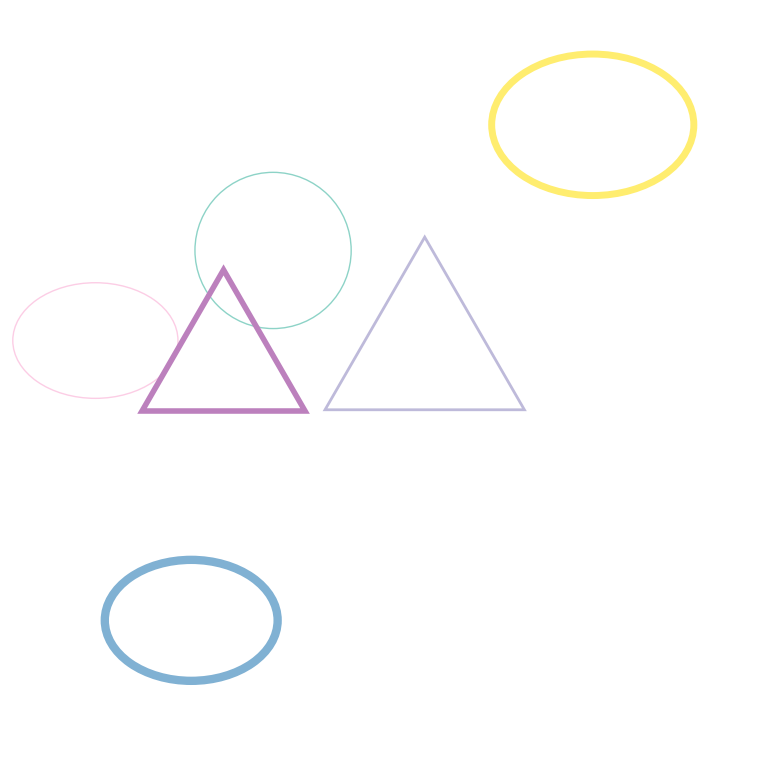[{"shape": "circle", "thickness": 0.5, "radius": 0.51, "center": [0.355, 0.675]}, {"shape": "triangle", "thickness": 1, "radius": 0.75, "center": [0.552, 0.543]}, {"shape": "oval", "thickness": 3, "radius": 0.56, "center": [0.248, 0.194]}, {"shape": "oval", "thickness": 0.5, "radius": 0.54, "center": [0.124, 0.558]}, {"shape": "triangle", "thickness": 2, "radius": 0.61, "center": [0.29, 0.527]}, {"shape": "oval", "thickness": 2.5, "radius": 0.66, "center": [0.77, 0.838]}]